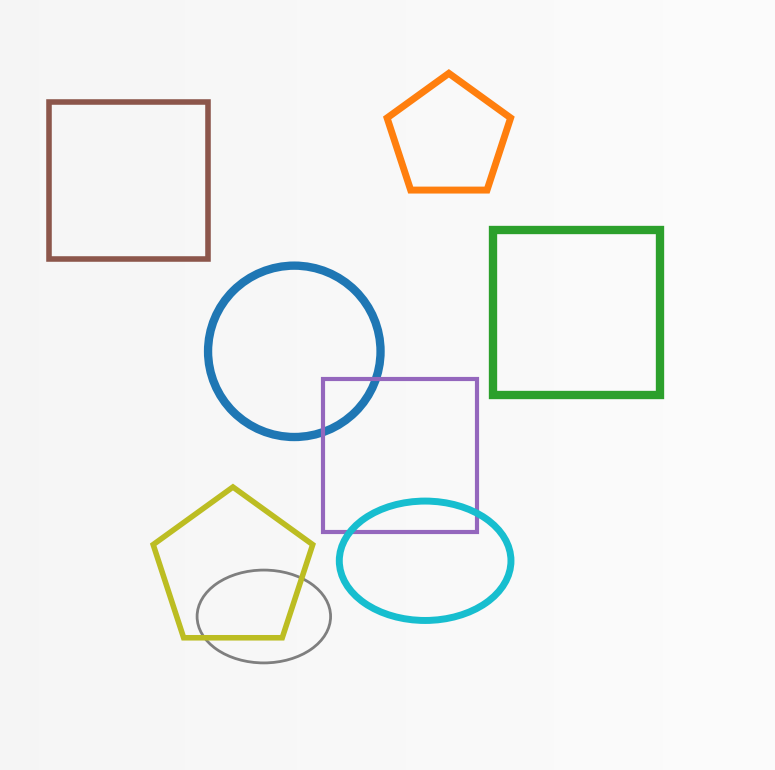[{"shape": "circle", "thickness": 3, "radius": 0.56, "center": [0.38, 0.544]}, {"shape": "pentagon", "thickness": 2.5, "radius": 0.42, "center": [0.579, 0.821]}, {"shape": "square", "thickness": 3, "radius": 0.54, "center": [0.744, 0.594]}, {"shape": "square", "thickness": 1.5, "radius": 0.5, "center": [0.516, 0.409]}, {"shape": "square", "thickness": 2, "radius": 0.51, "center": [0.166, 0.766]}, {"shape": "oval", "thickness": 1, "radius": 0.43, "center": [0.34, 0.199]}, {"shape": "pentagon", "thickness": 2, "radius": 0.54, "center": [0.301, 0.259]}, {"shape": "oval", "thickness": 2.5, "radius": 0.55, "center": [0.549, 0.272]}]